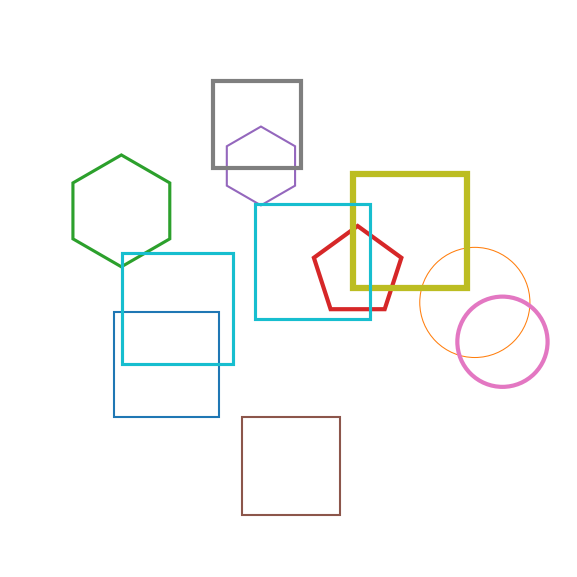[{"shape": "square", "thickness": 1, "radius": 0.45, "center": [0.288, 0.369]}, {"shape": "circle", "thickness": 0.5, "radius": 0.48, "center": [0.822, 0.475]}, {"shape": "hexagon", "thickness": 1.5, "radius": 0.48, "center": [0.21, 0.634]}, {"shape": "pentagon", "thickness": 2, "radius": 0.4, "center": [0.619, 0.528]}, {"shape": "hexagon", "thickness": 1, "radius": 0.34, "center": [0.452, 0.712]}, {"shape": "square", "thickness": 1, "radius": 0.43, "center": [0.504, 0.192]}, {"shape": "circle", "thickness": 2, "radius": 0.39, "center": [0.87, 0.407]}, {"shape": "square", "thickness": 2, "radius": 0.38, "center": [0.445, 0.784]}, {"shape": "square", "thickness": 3, "radius": 0.49, "center": [0.71, 0.6]}, {"shape": "square", "thickness": 1.5, "radius": 0.48, "center": [0.308, 0.465]}, {"shape": "square", "thickness": 1.5, "radius": 0.5, "center": [0.542, 0.546]}]